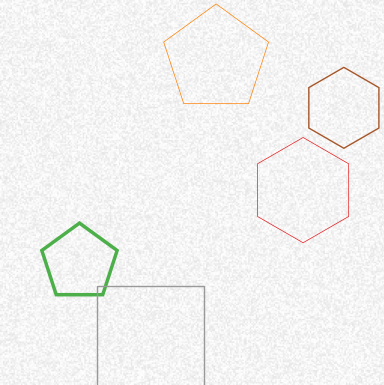[{"shape": "hexagon", "thickness": 0.5, "radius": 0.68, "center": [0.787, 0.506]}, {"shape": "pentagon", "thickness": 2.5, "radius": 0.51, "center": [0.206, 0.318]}, {"shape": "pentagon", "thickness": 0.5, "radius": 0.72, "center": [0.561, 0.847]}, {"shape": "hexagon", "thickness": 1, "radius": 0.53, "center": [0.893, 0.72]}, {"shape": "square", "thickness": 1, "radius": 0.7, "center": [0.391, 0.118]}]